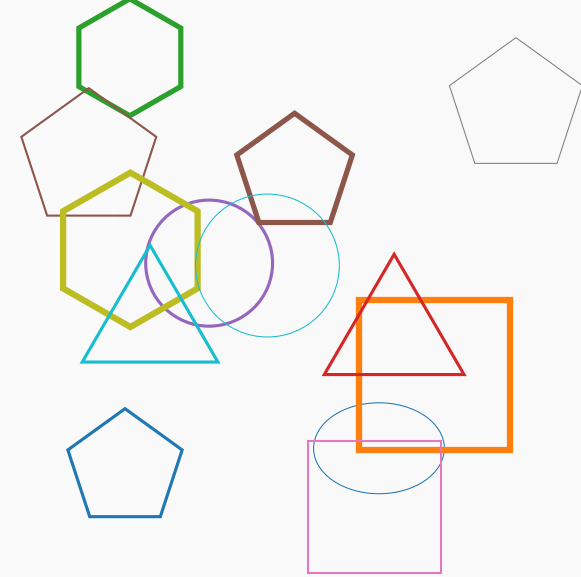[{"shape": "oval", "thickness": 0.5, "radius": 0.56, "center": [0.652, 0.223]}, {"shape": "pentagon", "thickness": 1.5, "radius": 0.52, "center": [0.215, 0.188]}, {"shape": "square", "thickness": 3, "radius": 0.65, "center": [0.747, 0.35]}, {"shape": "hexagon", "thickness": 2.5, "radius": 0.51, "center": [0.223, 0.9]}, {"shape": "triangle", "thickness": 1.5, "radius": 0.69, "center": [0.678, 0.42]}, {"shape": "circle", "thickness": 1.5, "radius": 0.55, "center": [0.36, 0.543]}, {"shape": "pentagon", "thickness": 2.5, "radius": 0.52, "center": [0.507, 0.698]}, {"shape": "pentagon", "thickness": 1, "radius": 0.61, "center": [0.153, 0.724]}, {"shape": "square", "thickness": 1, "radius": 0.57, "center": [0.644, 0.122]}, {"shape": "pentagon", "thickness": 0.5, "radius": 0.6, "center": [0.888, 0.814]}, {"shape": "hexagon", "thickness": 3, "radius": 0.67, "center": [0.224, 0.567]}, {"shape": "triangle", "thickness": 1.5, "radius": 0.67, "center": [0.258, 0.44]}, {"shape": "circle", "thickness": 0.5, "radius": 0.62, "center": [0.46, 0.539]}]